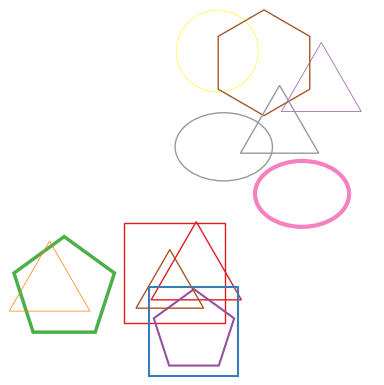[{"shape": "triangle", "thickness": 1, "radius": 0.68, "center": [0.51, 0.289]}, {"shape": "square", "thickness": 1, "radius": 0.65, "center": [0.453, 0.291]}, {"shape": "square", "thickness": 1.5, "radius": 0.58, "center": [0.501, 0.14]}, {"shape": "pentagon", "thickness": 2.5, "radius": 0.69, "center": [0.167, 0.248]}, {"shape": "triangle", "thickness": 0.5, "radius": 0.6, "center": [0.835, 0.77]}, {"shape": "pentagon", "thickness": 1.5, "radius": 0.55, "center": [0.504, 0.139]}, {"shape": "triangle", "thickness": 0.5, "radius": 0.61, "center": [0.129, 0.253]}, {"shape": "circle", "thickness": 0.5, "radius": 0.53, "center": [0.565, 0.867]}, {"shape": "triangle", "thickness": 1, "radius": 0.51, "center": [0.441, 0.25]}, {"shape": "hexagon", "thickness": 1, "radius": 0.69, "center": [0.686, 0.837]}, {"shape": "oval", "thickness": 3, "radius": 0.61, "center": [0.785, 0.496]}, {"shape": "oval", "thickness": 1, "radius": 0.63, "center": [0.581, 0.619]}, {"shape": "triangle", "thickness": 1, "radius": 0.59, "center": [0.726, 0.661]}]